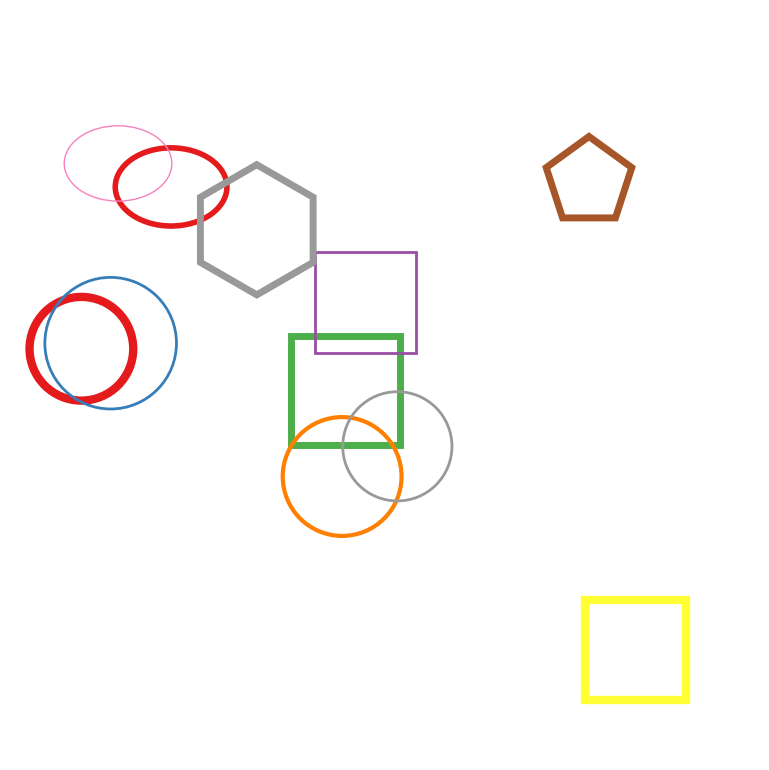[{"shape": "circle", "thickness": 3, "radius": 0.34, "center": [0.106, 0.547]}, {"shape": "oval", "thickness": 2, "radius": 0.36, "center": [0.222, 0.757]}, {"shape": "circle", "thickness": 1, "radius": 0.43, "center": [0.144, 0.554]}, {"shape": "square", "thickness": 2.5, "radius": 0.36, "center": [0.449, 0.493]}, {"shape": "square", "thickness": 1, "radius": 0.33, "center": [0.475, 0.607]}, {"shape": "circle", "thickness": 1.5, "radius": 0.39, "center": [0.444, 0.381]}, {"shape": "square", "thickness": 3, "radius": 0.33, "center": [0.825, 0.155]}, {"shape": "pentagon", "thickness": 2.5, "radius": 0.29, "center": [0.765, 0.764]}, {"shape": "oval", "thickness": 0.5, "radius": 0.35, "center": [0.153, 0.788]}, {"shape": "circle", "thickness": 1, "radius": 0.35, "center": [0.516, 0.42]}, {"shape": "hexagon", "thickness": 2.5, "radius": 0.42, "center": [0.333, 0.702]}]